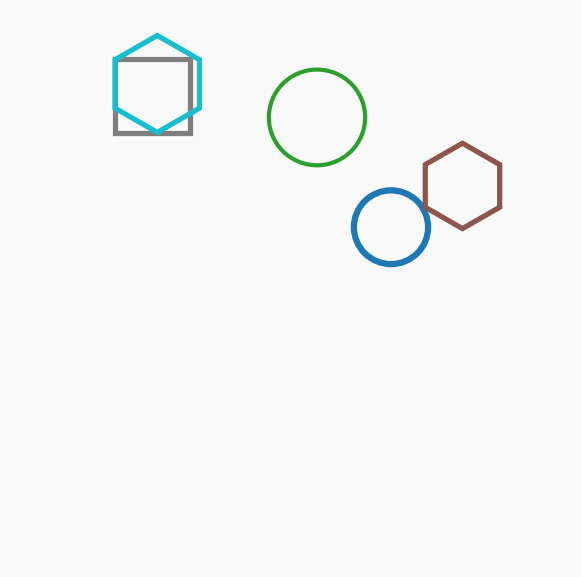[{"shape": "circle", "thickness": 3, "radius": 0.32, "center": [0.673, 0.606]}, {"shape": "circle", "thickness": 2, "radius": 0.41, "center": [0.545, 0.796]}, {"shape": "hexagon", "thickness": 2.5, "radius": 0.37, "center": [0.796, 0.677]}, {"shape": "square", "thickness": 2.5, "radius": 0.32, "center": [0.263, 0.833]}, {"shape": "hexagon", "thickness": 2.5, "radius": 0.42, "center": [0.271, 0.854]}]